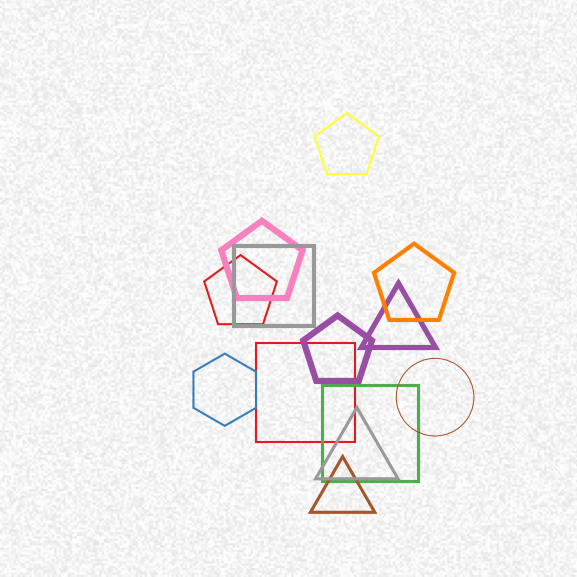[{"shape": "square", "thickness": 1, "radius": 0.43, "center": [0.529, 0.32]}, {"shape": "pentagon", "thickness": 1, "radius": 0.33, "center": [0.417, 0.491]}, {"shape": "hexagon", "thickness": 1, "radius": 0.31, "center": [0.389, 0.324]}, {"shape": "square", "thickness": 1.5, "radius": 0.42, "center": [0.641, 0.249]}, {"shape": "triangle", "thickness": 2.5, "radius": 0.37, "center": [0.69, 0.434]}, {"shape": "pentagon", "thickness": 3, "radius": 0.31, "center": [0.585, 0.39]}, {"shape": "pentagon", "thickness": 2, "radius": 0.37, "center": [0.717, 0.504]}, {"shape": "pentagon", "thickness": 1, "radius": 0.29, "center": [0.6, 0.745]}, {"shape": "circle", "thickness": 0.5, "radius": 0.34, "center": [0.753, 0.311]}, {"shape": "triangle", "thickness": 1.5, "radius": 0.32, "center": [0.593, 0.144]}, {"shape": "pentagon", "thickness": 3, "radius": 0.37, "center": [0.454, 0.543]}, {"shape": "square", "thickness": 2, "radius": 0.35, "center": [0.474, 0.503]}, {"shape": "triangle", "thickness": 1.5, "radius": 0.41, "center": [0.618, 0.211]}]